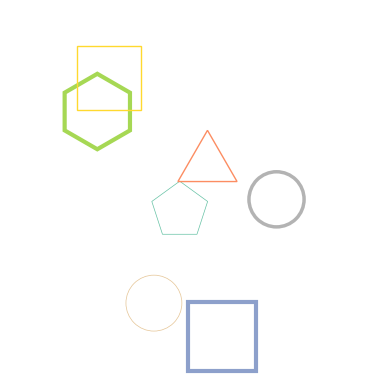[{"shape": "pentagon", "thickness": 0.5, "radius": 0.38, "center": [0.467, 0.453]}, {"shape": "triangle", "thickness": 1, "radius": 0.44, "center": [0.539, 0.573]}, {"shape": "square", "thickness": 3, "radius": 0.44, "center": [0.577, 0.126]}, {"shape": "hexagon", "thickness": 3, "radius": 0.49, "center": [0.253, 0.71]}, {"shape": "square", "thickness": 1, "radius": 0.42, "center": [0.283, 0.797]}, {"shape": "circle", "thickness": 0.5, "radius": 0.36, "center": [0.4, 0.213]}, {"shape": "circle", "thickness": 2.5, "radius": 0.36, "center": [0.718, 0.482]}]